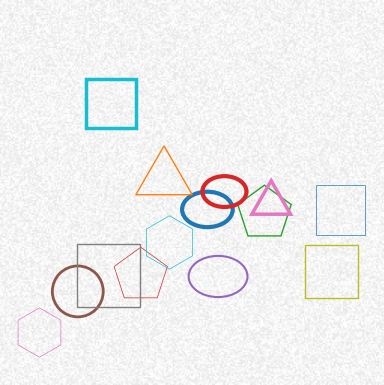[{"shape": "oval", "thickness": 3, "radius": 0.33, "center": [0.539, 0.456]}, {"shape": "square", "thickness": 0.5, "radius": 0.32, "center": [0.884, 0.454]}, {"shape": "triangle", "thickness": 1, "radius": 0.42, "center": [0.426, 0.536]}, {"shape": "pentagon", "thickness": 1, "radius": 0.36, "center": [0.687, 0.446]}, {"shape": "pentagon", "thickness": 0.5, "radius": 0.36, "center": [0.366, 0.285]}, {"shape": "oval", "thickness": 3, "radius": 0.29, "center": [0.583, 0.502]}, {"shape": "oval", "thickness": 1.5, "radius": 0.38, "center": [0.566, 0.282]}, {"shape": "circle", "thickness": 2, "radius": 0.33, "center": [0.202, 0.243]}, {"shape": "hexagon", "thickness": 0.5, "radius": 0.32, "center": [0.103, 0.136]}, {"shape": "triangle", "thickness": 2.5, "radius": 0.29, "center": [0.704, 0.473]}, {"shape": "square", "thickness": 1, "radius": 0.41, "center": [0.282, 0.284]}, {"shape": "square", "thickness": 1, "radius": 0.34, "center": [0.861, 0.295]}, {"shape": "hexagon", "thickness": 0.5, "radius": 0.35, "center": [0.44, 0.37]}, {"shape": "square", "thickness": 2.5, "radius": 0.32, "center": [0.287, 0.731]}]